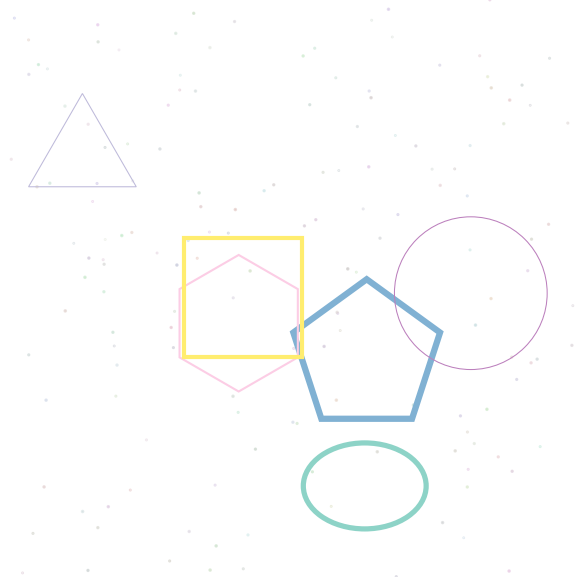[{"shape": "oval", "thickness": 2.5, "radius": 0.53, "center": [0.632, 0.158]}, {"shape": "triangle", "thickness": 0.5, "radius": 0.54, "center": [0.143, 0.73]}, {"shape": "pentagon", "thickness": 3, "radius": 0.67, "center": [0.635, 0.382]}, {"shape": "hexagon", "thickness": 1, "radius": 0.59, "center": [0.413, 0.439]}, {"shape": "circle", "thickness": 0.5, "radius": 0.66, "center": [0.815, 0.491]}, {"shape": "square", "thickness": 2, "radius": 0.51, "center": [0.421, 0.484]}]